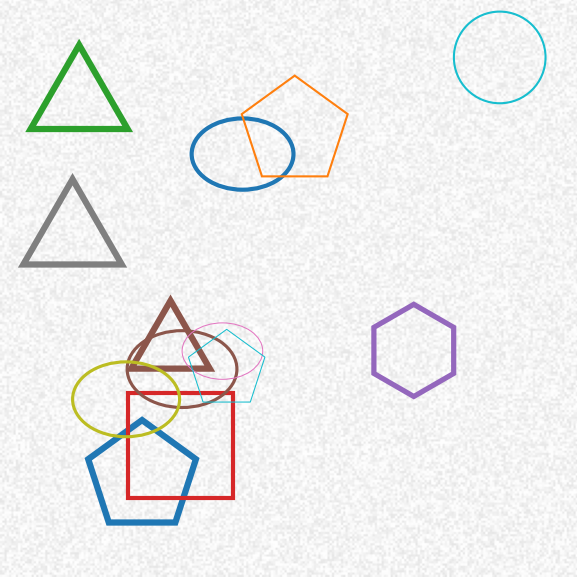[{"shape": "oval", "thickness": 2, "radius": 0.44, "center": [0.42, 0.732]}, {"shape": "pentagon", "thickness": 3, "radius": 0.49, "center": [0.246, 0.174]}, {"shape": "pentagon", "thickness": 1, "radius": 0.48, "center": [0.51, 0.772]}, {"shape": "triangle", "thickness": 3, "radius": 0.48, "center": [0.137, 0.824]}, {"shape": "square", "thickness": 2, "radius": 0.45, "center": [0.312, 0.228]}, {"shape": "hexagon", "thickness": 2.5, "radius": 0.4, "center": [0.717, 0.392]}, {"shape": "triangle", "thickness": 3, "radius": 0.39, "center": [0.295, 0.4]}, {"shape": "oval", "thickness": 1.5, "radius": 0.48, "center": [0.315, 0.36]}, {"shape": "oval", "thickness": 0.5, "radius": 0.35, "center": [0.385, 0.391]}, {"shape": "triangle", "thickness": 3, "radius": 0.49, "center": [0.126, 0.59]}, {"shape": "oval", "thickness": 1.5, "radius": 0.46, "center": [0.218, 0.308]}, {"shape": "circle", "thickness": 1, "radius": 0.4, "center": [0.865, 0.9]}, {"shape": "pentagon", "thickness": 0.5, "radius": 0.35, "center": [0.393, 0.359]}]